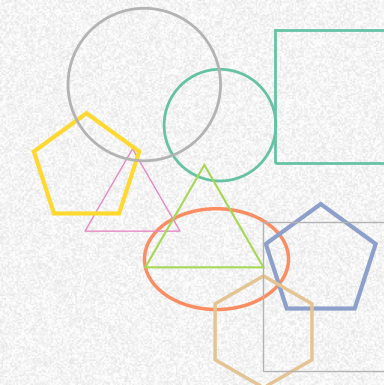[{"shape": "circle", "thickness": 2, "radius": 0.73, "center": [0.571, 0.675]}, {"shape": "square", "thickness": 2, "radius": 0.86, "center": [0.886, 0.75]}, {"shape": "oval", "thickness": 2.5, "radius": 0.94, "center": [0.562, 0.327]}, {"shape": "pentagon", "thickness": 3, "radius": 0.75, "center": [0.833, 0.32]}, {"shape": "triangle", "thickness": 1, "radius": 0.71, "center": [0.344, 0.471]}, {"shape": "triangle", "thickness": 1.5, "radius": 0.89, "center": [0.531, 0.394]}, {"shape": "pentagon", "thickness": 3, "radius": 0.72, "center": [0.225, 0.562]}, {"shape": "hexagon", "thickness": 2.5, "radius": 0.73, "center": [0.684, 0.138]}, {"shape": "circle", "thickness": 2, "radius": 0.99, "center": [0.375, 0.78]}, {"shape": "square", "thickness": 1, "radius": 0.97, "center": [0.876, 0.229]}]